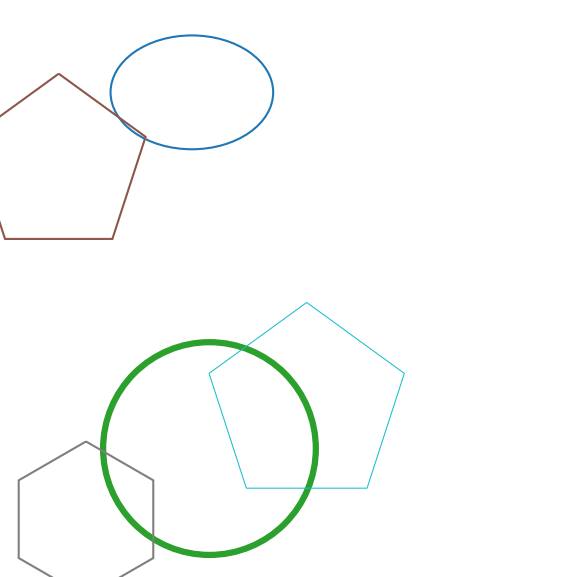[{"shape": "oval", "thickness": 1, "radius": 0.7, "center": [0.332, 0.839]}, {"shape": "circle", "thickness": 3, "radius": 0.92, "center": [0.363, 0.222]}, {"shape": "pentagon", "thickness": 1, "radius": 0.79, "center": [0.102, 0.713]}, {"shape": "hexagon", "thickness": 1, "radius": 0.67, "center": [0.149, 0.1]}, {"shape": "pentagon", "thickness": 0.5, "radius": 0.89, "center": [0.531, 0.298]}]